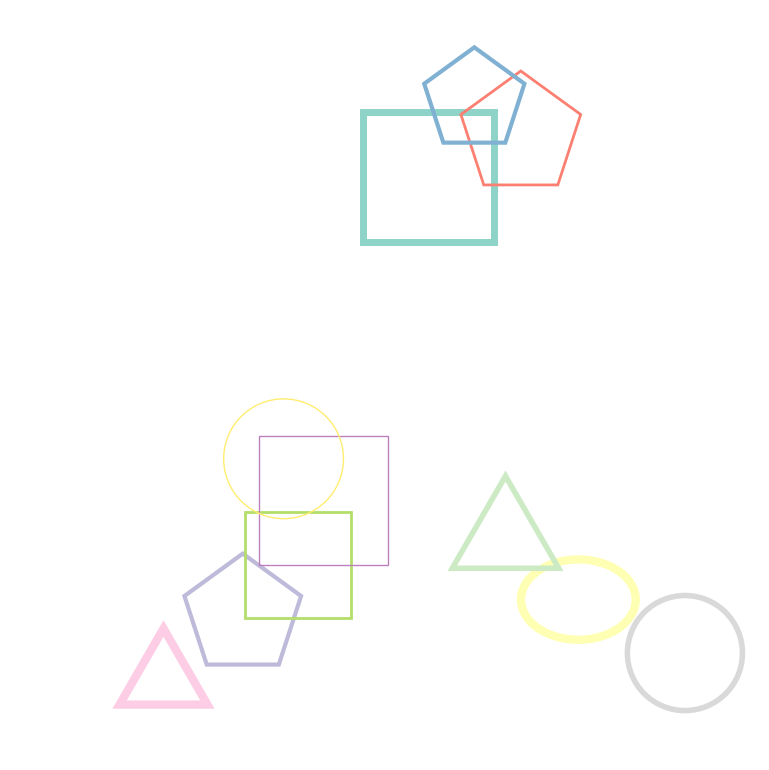[{"shape": "square", "thickness": 2.5, "radius": 0.42, "center": [0.557, 0.77]}, {"shape": "oval", "thickness": 3, "radius": 0.37, "center": [0.751, 0.221]}, {"shape": "pentagon", "thickness": 1.5, "radius": 0.4, "center": [0.315, 0.201]}, {"shape": "pentagon", "thickness": 1, "radius": 0.41, "center": [0.676, 0.826]}, {"shape": "pentagon", "thickness": 1.5, "radius": 0.34, "center": [0.616, 0.87]}, {"shape": "square", "thickness": 1, "radius": 0.34, "center": [0.387, 0.266]}, {"shape": "triangle", "thickness": 3, "radius": 0.33, "center": [0.212, 0.118]}, {"shape": "circle", "thickness": 2, "radius": 0.37, "center": [0.89, 0.152]}, {"shape": "square", "thickness": 0.5, "radius": 0.42, "center": [0.42, 0.35]}, {"shape": "triangle", "thickness": 2, "radius": 0.4, "center": [0.656, 0.302]}, {"shape": "circle", "thickness": 0.5, "radius": 0.39, "center": [0.368, 0.404]}]